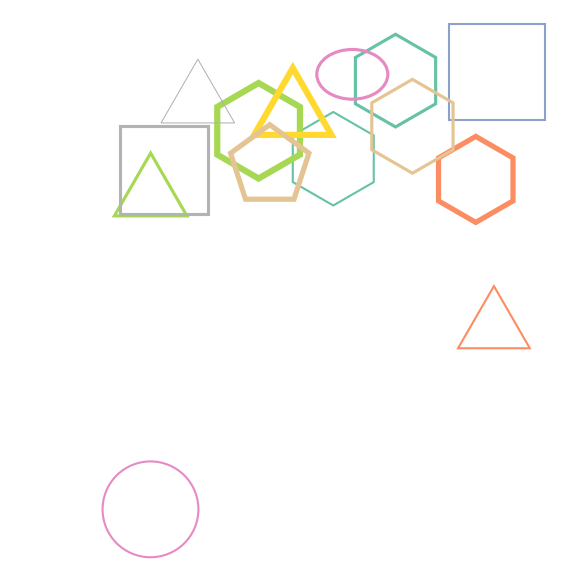[{"shape": "hexagon", "thickness": 1, "radius": 0.4, "center": [0.577, 0.724]}, {"shape": "hexagon", "thickness": 1.5, "radius": 0.4, "center": [0.685, 0.86]}, {"shape": "hexagon", "thickness": 2.5, "radius": 0.37, "center": [0.824, 0.688]}, {"shape": "triangle", "thickness": 1, "radius": 0.36, "center": [0.855, 0.432]}, {"shape": "square", "thickness": 1, "radius": 0.42, "center": [0.86, 0.875]}, {"shape": "oval", "thickness": 1.5, "radius": 0.31, "center": [0.61, 0.87]}, {"shape": "circle", "thickness": 1, "radius": 0.41, "center": [0.261, 0.117]}, {"shape": "hexagon", "thickness": 3, "radius": 0.41, "center": [0.448, 0.773]}, {"shape": "triangle", "thickness": 1.5, "radius": 0.36, "center": [0.261, 0.662]}, {"shape": "triangle", "thickness": 3, "radius": 0.39, "center": [0.507, 0.804]}, {"shape": "pentagon", "thickness": 2.5, "radius": 0.36, "center": [0.467, 0.712]}, {"shape": "hexagon", "thickness": 1.5, "radius": 0.41, "center": [0.714, 0.78]}, {"shape": "square", "thickness": 1.5, "radius": 0.38, "center": [0.284, 0.704]}, {"shape": "triangle", "thickness": 0.5, "radius": 0.37, "center": [0.343, 0.823]}]